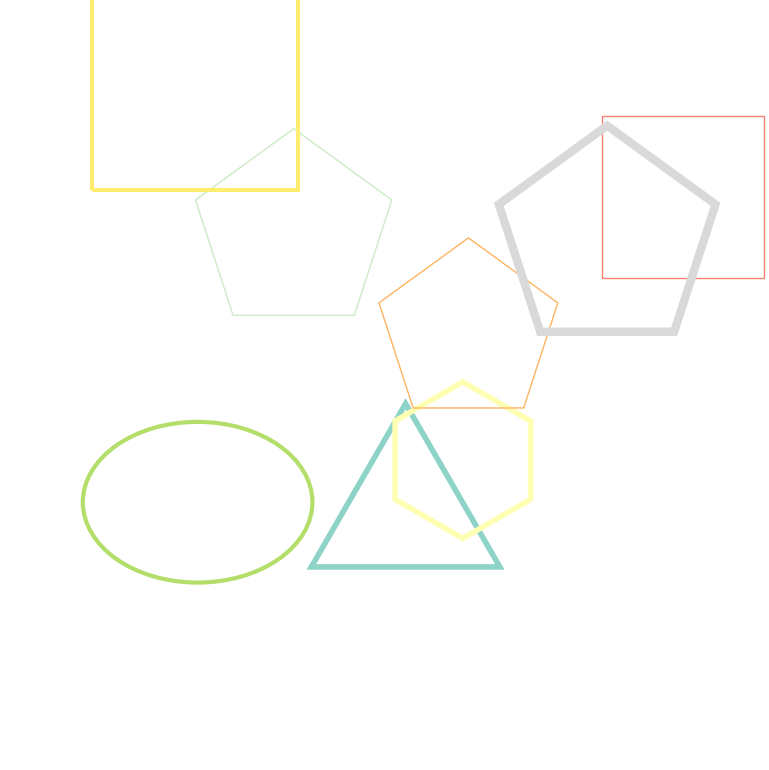[{"shape": "triangle", "thickness": 2, "radius": 0.71, "center": [0.527, 0.334]}, {"shape": "hexagon", "thickness": 2, "radius": 0.51, "center": [0.601, 0.402]}, {"shape": "square", "thickness": 0.5, "radius": 0.53, "center": [0.888, 0.744]}, {"shape": "pentagon", "thickness": 0.5, "radius": 0.61, "center": [0.608, 0.569]}, {"shape": "oval", "thickness": 1.5, "radius": 0.75, "center": [0.257, 0.348]}, {"shape": "pentagon", "thickness": 3, "radius": 0.74, "center": [0.789, 0.689]}, {"shape": "pentagon", "thickness": 0.5, "radius": 0.67, "center": [0.381, 0.699]}, {"shape": "square", "thickness": 1.5, "radius": 0.67, "center": [0.253, 0.888]}]